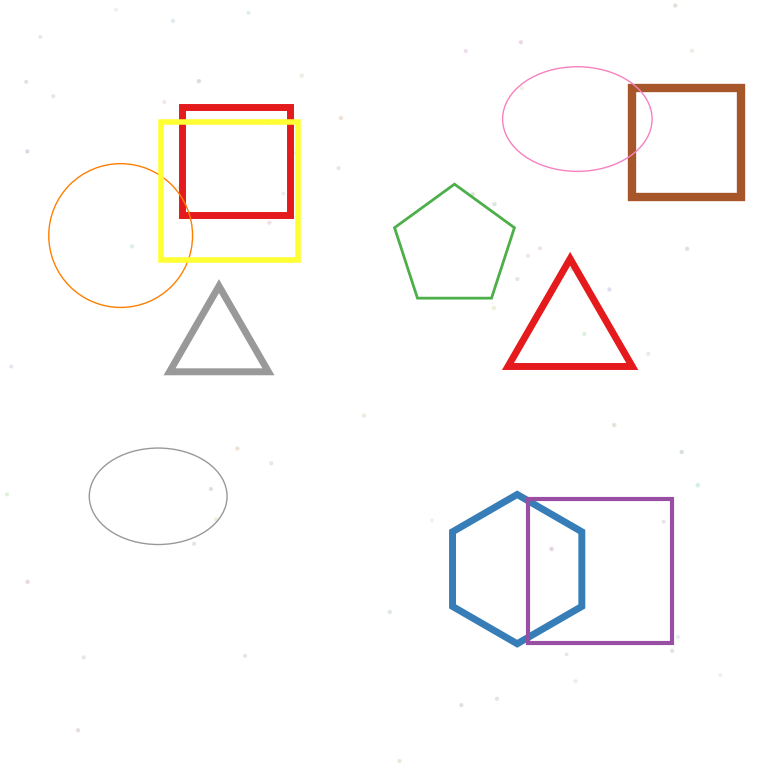[{"shape": "triangle", "thickness": 2.5, "radius": 0.47, "center": [0.74, 0.571]}, {"shape": "square", "thickness": 2.5, "radius": 0.35, "center": [0.306, 0.791]}, {"shape": "hexagon", "thickness": 2.5, "radius": 0.48, "center": [0.672, 0.261]}, {"shape": "pentagon", "thickness": 1, "radius": 0.41, "center": [0.59, 0.679]}, {"shape": "square", "thickness": 1.5, "radius": 0.47, "center": [0.779, 0.258]}, {"shape": "circle", "thickness": 0.5, "radius": 0.47, "center": [0.157, 0.694]}, {"shape": "square", "thickness": 2, "radius": 0.45, "center": [0.298, 0.752]}, {"shape": "square", "thickness": 3, "radius": 0.35, "center": [0.892, 0.815]}, {"shape": "oval", "thickness": 0.5, "radius": 0.49, "center": [0.75, 0.845]}, {"shape": "oval", "thickness": 0.5, "radius": 0.45, "center": [0.205, 0.355]}, {"shape": "triangle", "thickness": 2.5, "radius": 0.37, "center": [0.284, 0.554]}]